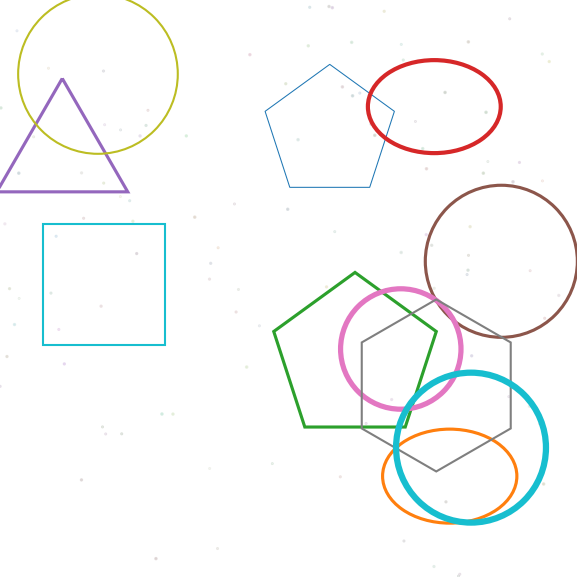[{"shape": "pentagon", "thickness": 0.5, "radius": 0.59, "center": [0.571, 0.77]}, {"shape": "oval", "thickness": 1.5, "radius": 0.58, "center": [0.779, 0.175]}, {"shape": "pentagon", "thickness": 1.5, "radius": 0.74, "center": [0.615, 0.379]}, {"shape": "oval", "thickness": 2, "radius": 0.58, "center": [0.752, 0.815]}, {"shape": "triangle", "thickness": 1.5, "radius": 0.65, "center": [0.108, 0.732]}, {"shape": "circle", "thickness": 1.5, "radius": 0.66, "center": [0.868, 0.547]}, {"shape": "circle", "thickness": 2.5, "radius": 0.52, "center": [0.694, 0.395]}, {"shape": "hexagon", "thickness": 1, "radius": 0.74, "center": [0.755, 0.332]}, {"shape": "circle", "thickness": 1, "radius": 0.69, "center": [0.17, 0.871]}, {"shape": "circle", "thickness": 3, "radius": 0.65, "center": [0.816, 0.224]}, {"shape": "square", "thickness": 1, "radius": 0.53, "center": [0.18, 0.507]}]